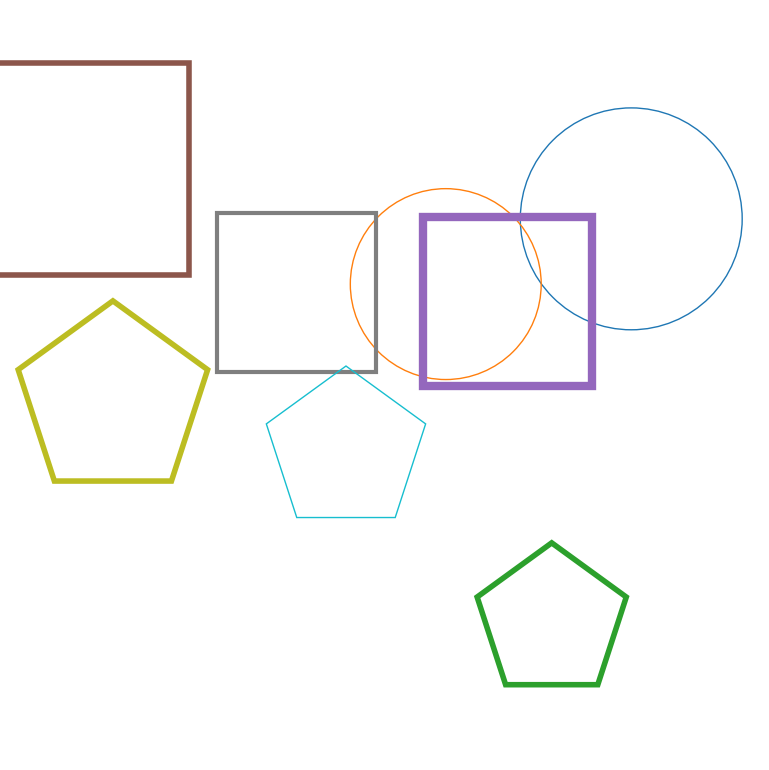[{"shape": "circle", "thickness": 0.5, "radius": 0.72, "center": [0.82, 0.716]}, {"shape": "circle", "thickness": 0.5, "radius": 0.62, "center": [0.579, 0.631]}, {"shape": "pentagon", "thickness": 2, "radius": 0.51, "center": [0.717, 0.193]}, {"shape": "square", "thickness": 3, "radius": 0.55, "center": [0.659, 0.609]}, {"shape": "square", "thickness": 2, "radius": 0.69, "center": [0.107, 0.78]}, {"shape": "square", "thickness": 1.5, "radius": 0.52, "center": [0.385, 0.62]}, {"shape": "pentagon", "thickness": 2, "radius": 0.65, "center": [0.147, 0.48]}, {"shape": "pentagon", "thickness": 0.5, "radius": 0.54, "center": [0.449, 0.416]}]